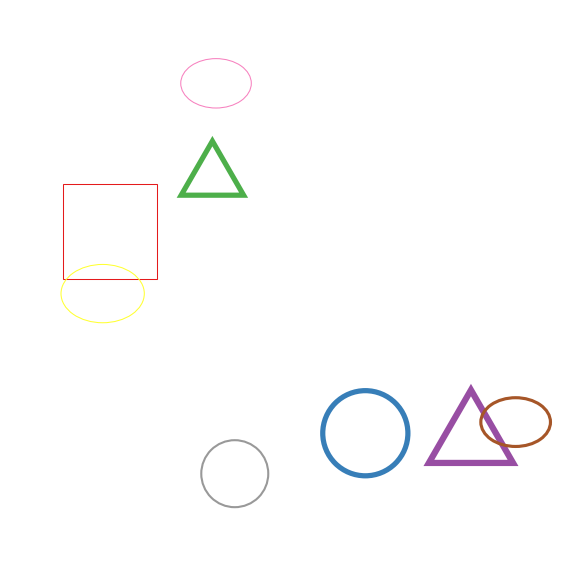[{"shape": "square", "thickness": 0.5, "radius": 0.41, "center": [0.19, 0.598]}, {"shape": "circle", "thickness": 2.5, "radius": 0.37, "center": [0.633, 0.249]}, {"shape": "triangle", "thickness": 2.5, "radius": 0.31, "center": [0.368, 0.692]}, {"shape": "triangle", "thickness": 3, "radius": 0.42, "center": [0.816, 0.24]}, {"shape": "oval", "thickness": 0.5, "radius": 0.36, "center": [0.178, 0.491]}, {"shape": "oval", "thickness": 1.5, "radius": 0.3, "center": [0.893, 0.268]}, {"shape": "oval", "thickness": 0.5, "radius": 0.31, "center": [0.374, 0.855]}, {"shape": "circle", "thickness": 1, "radius": 0.29, "center": [0.407, 0.179]}]